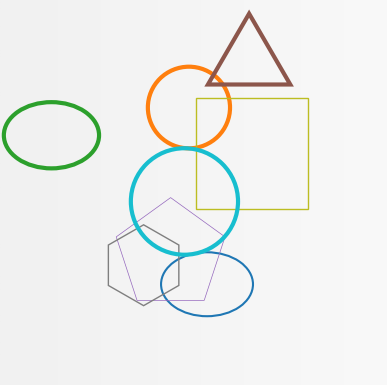[{"shape": "oval", "thickness": 1.5, "radius": 0.59, "center": [0.534, 0.262]}, {"shape": "circle", "thickness": 3, "radius": 0.53, "center": [0.488, 0.721]}, {"shape": "oval", "thickness": 3, "radius": 0.61, "center": [0.133, 0.649]}, {"shape": "pentagon", "thickness": 0.5, "radius": 0.74, "center": [0.44, 0.339]}, {"shape": "triangle", "thickness": 3, "radius": 0.61, "center": [0.643, 0.842]}, {"shape": "hexagon", "thickness": 1, "radius": 0.52, "center": [0.371, 0.311]}, {"shape": "square", "thickness": 1, "radius": 0.72, "center": [0.651, 0.601]}, {"shape": "circle", "thickness": 3, "radius": 0.69, "center": [0.476, 0.477]}]